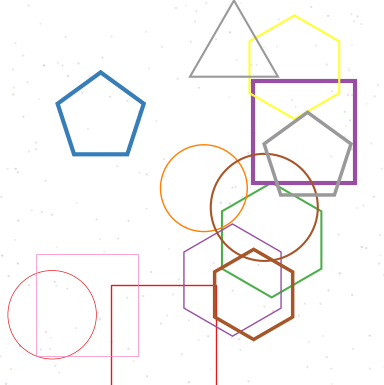[{"shape": "circle", "thickness": 0.5, "radius": 0.57, "center": [0.135, 0.182]}, {"shape": "square", "thickness": 1, "radius": 0.68, "center": [0.425, 0.124]}, {"shape": "pentagon", "thickness": 3, "radius": 0.59, "center": [0.261, 0.694]}, {"shape": "hexagon", "thickness": 1.5, "radius": 0.75, "center": [0.706, 0.377]}, {"shape": "hexagon", "thickness": 1, "radius": 0.73, "center": [0.604, 0.273]}, {"shape": "square", "thickness": 3, "radius": 0.66, "center": [0.79, 0.657]}, {"shape": "circle", "thickness": 1, "radius": 0.56, "center": [0.53, 0.511]}, {"shape": "hexagon", "thickness": 1.5, "radius": 0.67, "center": [0.765, 0.825]}, {"shape": "hexagon", "thickness": 2.5, "radius": 0.59, "center": [0.659, 0.235]}, {"shape": "circle", "thickness": 1.5, "radius": 0.7, "center": [0.686, 0.461]}, {"shape": "square", "thickness": 0.5, "radius": 0.66, "center": [0.226, 0.208]}, {"shape": "triangle", "thickness": 1.5, "radius": 0.66, "center": [0.608, 0.867]}, {"shape": "pentagon", "thickness": 2.5, "radius": 0.59, "center": [0.799, 0.59]}]